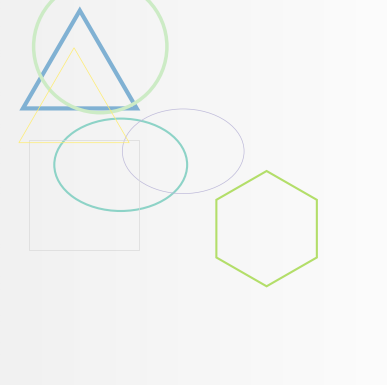[{"shape": "oval", "thickness": 1.5, "radius": 0.86, "center": [0.312, 0.572]}, {"shape": "oval", "thickness": 0.5, "radius": 0.79, "center": [0.473, 0.607]}, {"shape": "triangle", "thickness": 3, "radius": 0.85, "center": [0.206, 0.803]}, {"shape": "hexagon", "thickness": 1.5, "radius": 0.75, "center": [0.688, 0.406]}, {"shape": "square", "thickness": 0.5, "radius": 0.71, "center": [0.216, 0.493]}, {"shape": "circle", "thickness": 2.5, "radius": 0.86, "center": [0.259, 0.879]}, {"shape": "triangle", "thickness": 0.5, "radius": 0.82, "center": [0.191, 0.712]}]